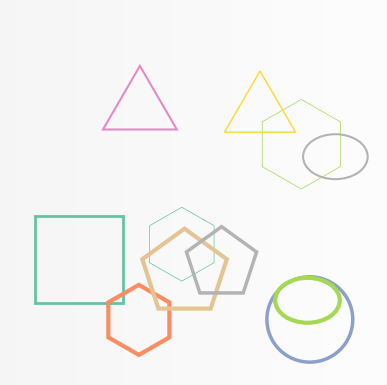[{"shape": "hexagon", "thickness": 0.5, "radius": 0.48, "center": [0.469, 0.366]}, {"shape": "square", "thickness": 2, "radius": 0.56, "center": [0.204, 0.325]}, {"shape": "hexagon", "thickness": 3, "radius": 0.45, "center": [0.358, 0.169]}, {"shape": "circle", "thickness": 2.5, "radius": 0.55, "center": [0.8, 0.17]}, {"shape": "triangle", "thickness": 1.5, "radius": 0.55, "center": [0.361, 0.719]}, {"shape": "hexagon", "thickness": 0.5, "radius": 0.58, "center": [0.777, 0.625]}, {"shape": "oval", "thickness": 3, "radius": 0.42, "center": [0.793, 0.22]}, {"shape": "triangle", "thickness": 1, "radius": 0.53, "center": [0.671, 0.71]}, {"shape": "pentagon", "thickness": 3, "radius": 0.57, "center": [0.476, 0.291]}, {"shape": "pentagon", "thickness": 2.5, "radius": 0.48, "center": [0.572, 0.316]}, {"shape": "oval", "thickness": 1.5, "radius": 0.42, "center": [0.865, 0.593]}]